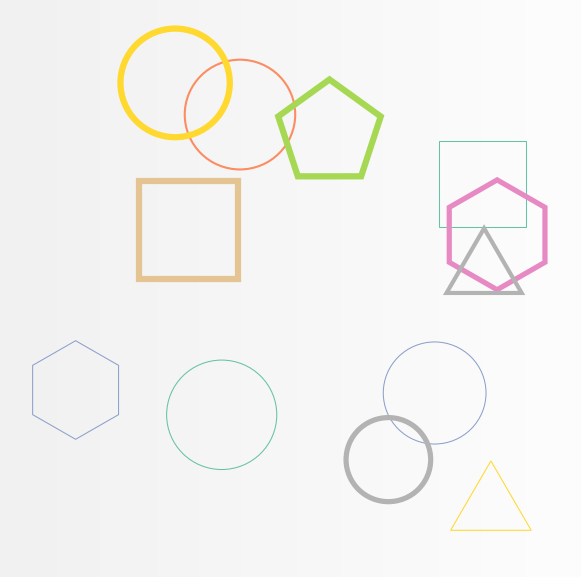[{"shape": "square", "thickness": 0.5, "radius": 0.37, "center": [0.83, 0.681]}, {"shape": "circle", "thickness": 0.5, "radius": 0.47, "center": [0.381, 0.281]}, {"shape": "circle", "thickness": 1, "radius": 0.48, "center": [0.413, 0.801]}, {"shape": "circle", "thickness": 0.5, "radius": 0.44, "center": [0.748, 0.319]}, {"shape": "hexagon", "thickness": 0.5, "radius": 0.43, "center": [0.13, 0.324]}, {"shape": "hexagon", "thickness": 2.5, "radius": 0.48, "center": [0.855, 0.593]}, {"shape": "pentagon", "thickness": 3, "radius": 0.46, "center": [0.567, 0.769]}, {"shape": "circle", "thickness": 3, "radius": 0.47, "center": [0.301, 0.856]}, {"shape": "triangle", "thickness": 0.5, "radius": 0.4, "center": [0.845, 0.121]}, {"shape": "square", "thickness": 3, "radius": 0.43, "center": [0.325, 0.601]}, {"shape": "circle", "thickness": 2.5, "radius": 0.36, "center": [0.668, 0.203]}, {"shape": "triangle", "thickness": 2, "radius": 0.37, "center": [0.833, 0.529]}]